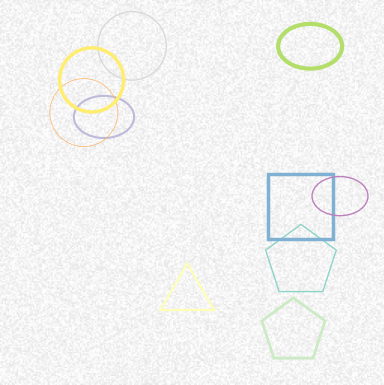[{"shape": "pentagon", "thickness": 1, "radius": 0.48, "center": [0.782, 0.321]}, {"shape": "triangle", "thickness": 1.5, "radius": 0.4, "center": [0.486, 0.235]}, {"shape": "oval", "thickness": 1.5, "radius": 0.39, "center": [0.27, 0.696]}, {"shape": "square", "thickness": 2.5, "radius": 0.42, "center": [0.781, 0.463]}, {"shape": "circle", "thickness": 0.5, "radius": 0.44, "center": [0.218, 0.708]}, {"shape": "oval", "thickness": 3, "radius": 0.42, "center": [0.806, 0.88]}, {"shape": "circle", "thickness": 1, "radius": 0.45, "center": [0.343, 0.881]}, {"shape": "oval", "thickness": 1, "radius": 0.36, "center": [0.883, 0.491]}, {"shape": "pentagon", "thickness": 2, "radius": 0.43, "center": [0.762, 0.14]}, {"shape": "circle", "thickness": 2.5, "radius": 0.42, "center": [0.238, 0.792]}]